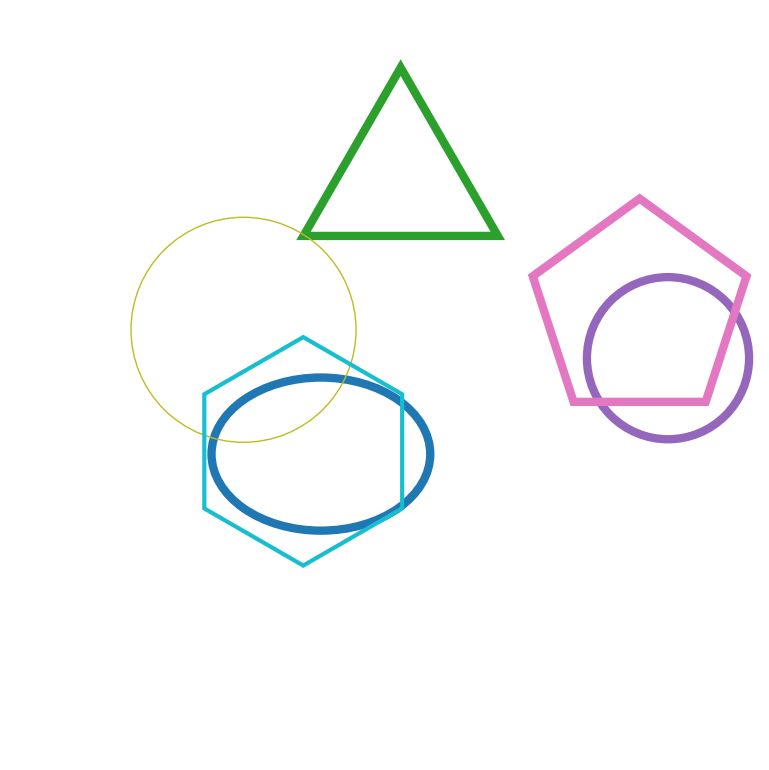[{"shape": "oval", "thickness": 3, "radius": 0.71, "center": [0.417, 0.41]}, {"shape": "triangle", "thickness": 3, "radius": 0.73, "center": [0.52, 0.766]}, {"shape": "circle", "thickness": 3, "radius": 0.53, "center": [0.868, 0.535]}, {"shape": "pentagon", "thickness": 3, "radius": 0.73, "center": [0.831, 0.596]}, {"shape": "circle", "thickness": 0.5, "radius": 0.73, "center": [0.316, 0.572]}, {"shape": "hexagon", "thickness": 1.5, "radius": 0.74, "center": [0.394, 0.414]}]